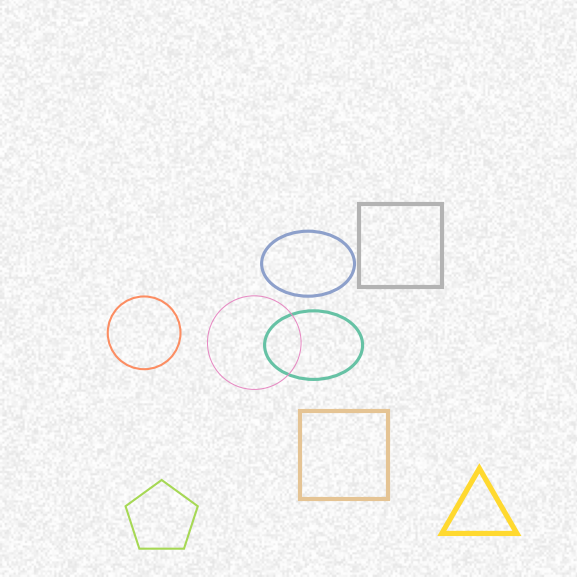[{"shape": "oval", "thickness": 1.5, "radius": 0.42, "center": [0.543, 0.402]}, {"shape": "circle", "thickness": 1, "radius": 0.31, "center": [0.25, 0.423]}, {"shape": "oval", "thickness": 1.5, "radius": 0.4, "center": [0.533, 0.543]}, {"shape": "circle", "thickness": 0.5, "radius": 0.41, "center": [0.44, 0.406]}, {"shape": "pentagon", "thickness": 1, "radius": 0.33, "center": [0.28, 0.102]}, {"shape": "triangle", "thickness": 2.5, "radius": 0.38, "center": [0.83, 0.113]}, {"shape": "square", "thickness": 2, "radius": 0.38, "center": [0.596, 0.212]}, {"shape": "square", "thickness": 2, "radius": 0.36, "center": [0.693, 0.574]}]